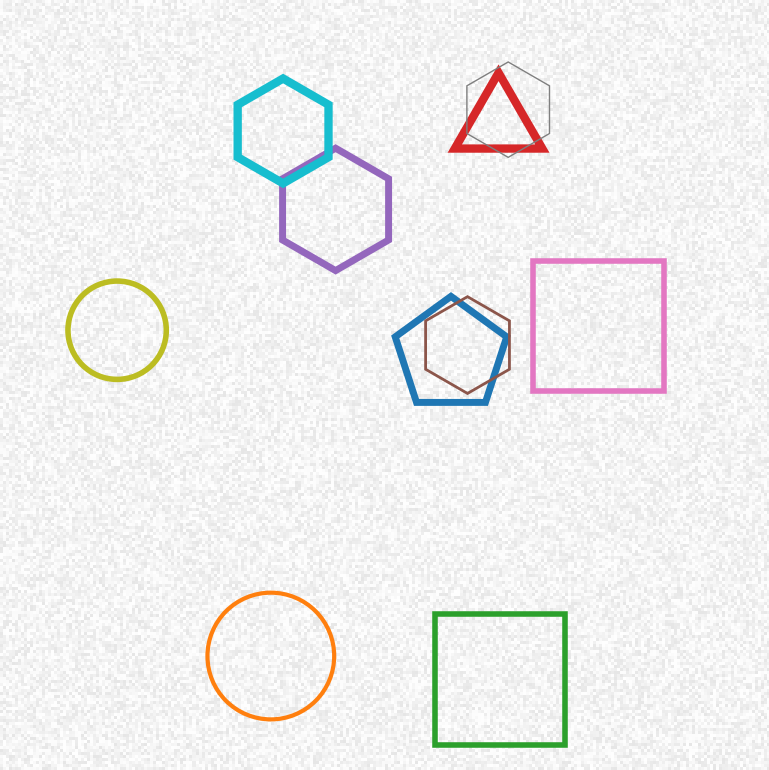[{"shape": "pentagon", "thickness": 2.5, "radius": 0.38, "center": [0.586, 0.539]}, {"shape": "circle", "thickness": 1.5, "radius": 0.41, "center": [0.352, 0.148]}, {"shape": "square", "thickness": 2, "radius": 0.42, "center": [0.649, 0.118]}, {"shape": "triangle", "thickness": 3, "radius": 0.33, "center": [0.647, 0.84]}, {"shape": "hexagon", "thickness": 2.5, "radius": 0.4, "center": [0.436, 0.728]}, {"shape": "hexagon", "thickness": 1, "radius": 0.31, "center": [0.607, 0.552]}, {"shape": "square", "thickness": 2, "radius": 0.42, "center": [0.777, 0.576]}, {"shape": "hexagon", "thickness": 0.5, "radius": 0.31, "center": [0.66, 0.858]}, {"shape": "circle", "thickness": 2, "radius": 0.32, "center": [0.152, 0.571]}, {"shape": "hexagon", "thickness": 3, "radius": 0.34, "center": [0.368, 0.83]}]